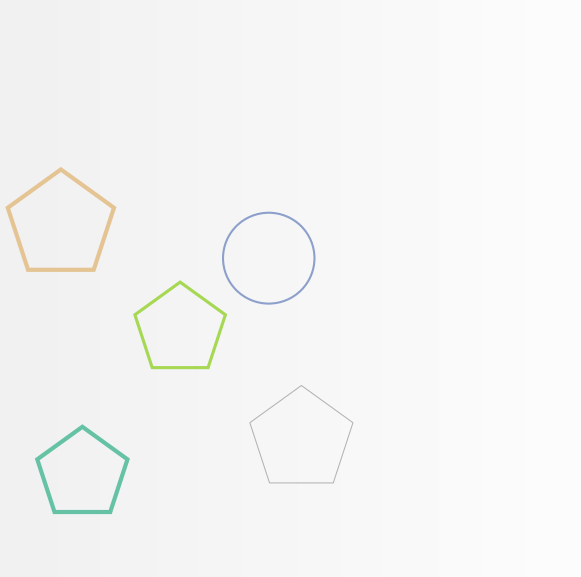[{"shape": "pentagon", "thickness": 2, "radius": 0.41, "center": [0.142, 0.179]}, {"shape": "circle", "thickness": 1, "radius": 0.39, "center": [0.462, 0.552]}, {"shape": "pentagon", "thickness": 1.5, "radius": 0.41, "center": [0.31, 0.429]}, {"shape": "pentagon", "thickness": 2, "radius": 0.48, "center": [0.105, 0.61]}, {"shape": "pentagon", "thickness": 0.5, "radius": 0.47, "center": [0.519, 0.238]}]